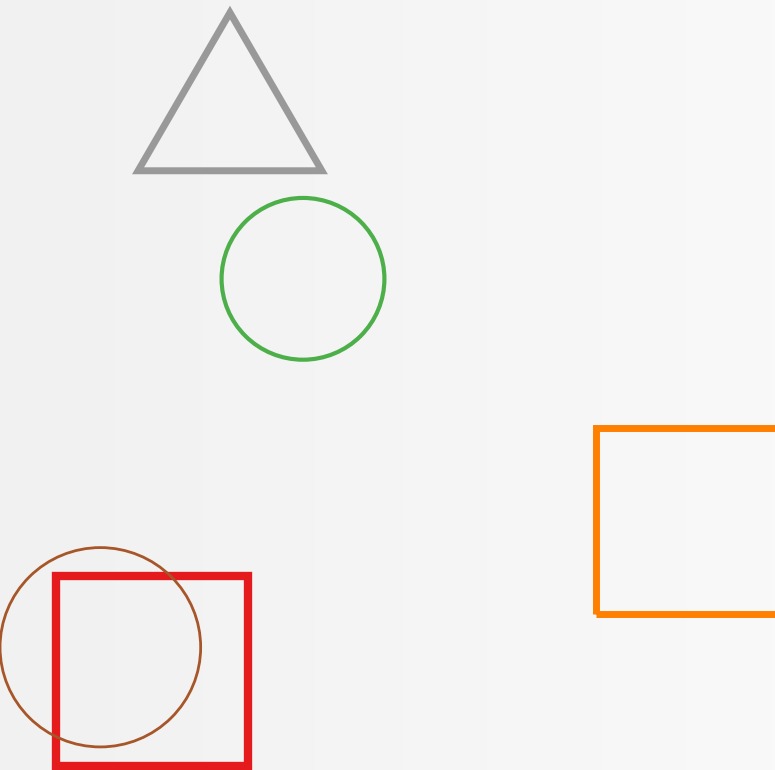[{"shape": "square", "thickness": 3, "radius": 0.62, "center": [0.196, 0.129]}, {"shape": "circle", "thickness": 1.5, "radius": 0.53, "center": [0.391, 0.638]}, {"shape": "square", "thickness": 2.5, "radius": 0.6, "center": [0.89, 0.324]}, {"shape": "circle", "thickness": 1, "radius": 0.65, "center": [0.129, 0.159]}, {"shape": "triangle", "thickness": 2.5, "radius": 0.68, "center": [0.297, 0.847]}]